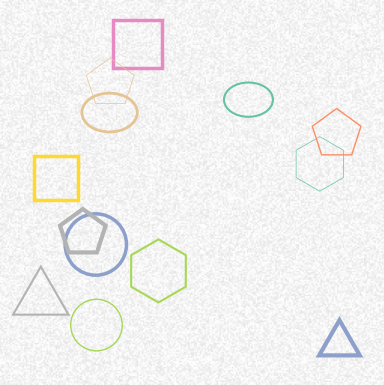[{"shape": "oval", "thickness": 1.5, "radius": 0.32, "center": [0.645, 0.741]}, {"shape": "hexagon", "thickness": 0.5, "radius": 0.35, "center": [0.831, 0.574]}, {"shape": "pentagon", "thickness": 1, "radius": 0.33, "center": [0.874, 0.652]}, {"shape": "triangle", "thickness": 3, "radius": 0.3, "center": [0.882, 0.107]}, {"shape": "circle", "thickness": 2.5, "radius": 0.4, "center": [0.249, 0.365]}, {"shape": "square", "thickness": 2.5, "radius": 0.32, "center": [0.357, 0.886]}, {"shape": "hexagon", "thickness": 1.5, "radius": 0.41, "center": [0.412, 0.296]}, {"shape": "circle", "thickness": 1, "radius": 0.33, "center": [0.251, 0.156]}, {"shape": "square", "thickness": 2.5, "radius": 0.29, "center": [0.145, 0.538]}, {"shape": "pentagon", "thickness": 0.5, "radius": 0.33, "center": [0.286, 0.784]}, {"shape": "oval", "thickness": 2, "radius": 0.36, "center": [0.285, 0.708]}, {"shape": "triangle", "thickness": 1.5, "radius": 0.42, "center": [0.106, 0.224]}, {"shape": "pentagon", "thickness": 3, "radius": 0.31, "center": [0.215, 0.395]}]